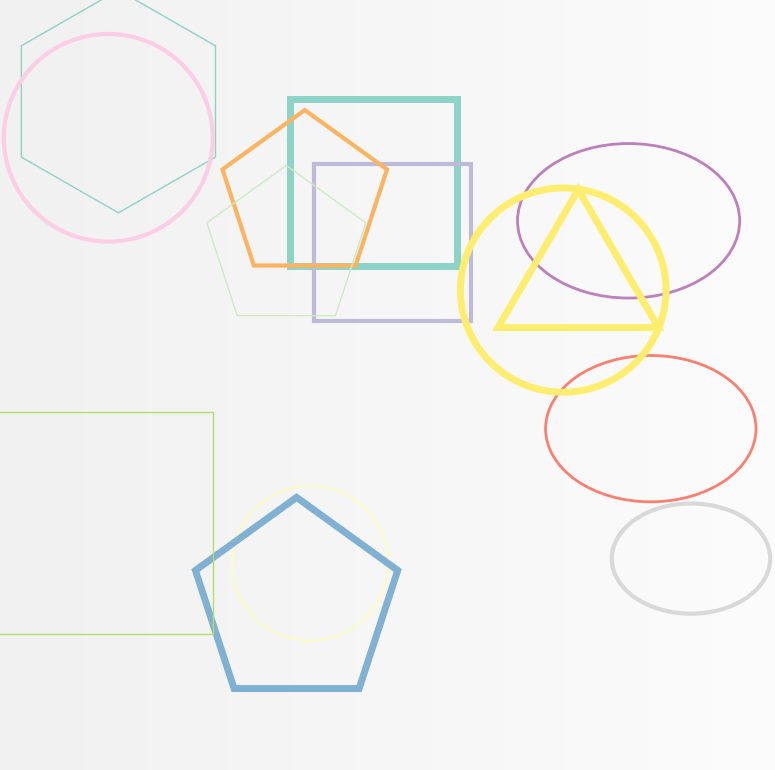[{"shape": "square", "thickness": 2.5, "radius": 0.54, "center": [0.482, 0.763]}, {"shape": "hexagon", "thickness": 0.5, "radius": 0.72, "center": [0.153, 0.868]}, {"shape": "circle", "thickness": 0.5, "radius": 0.5, "center": [0.4, 0.269]}, {"shape": "square", "thickness": 1.5, "radius": 0.51, "center": [0.506, 0.685]}, {"shape": "oval", "thickness": 1, "radius": 0.68, "center": [0.84, 0.443]}, {"shape": "pentagon", "thickness": 2.5, "radius": 0.69, "center": [0.383, 0.217]}, {"shape": "pentagon", "thickness": 1.5, "radius": 0.56, "center": [0.393, 0.745]}, {"shape": "square", "thickness": 0.5, "radius": 0.72, "center": [0.13, 0.321]}, {"shape": "circle", "thickness": 1.5, "radius": 0.67, "center": [0.14, 0.821]}, {"shape": "oval", "thickness": 1.5, "radius": 0.51, "center": [0.892, 0.275]}, {"shape": "oval", "thickness": 1, "radius": 0.72, "center": [0.811, 0.713]}, {"shape": "pentagon", "thickness": 0.5, "radius": 0.54, "center": [0.369, 0.677]}, {"shape": "triangle", "thickness": 2.5, "radius": 0.6, "center": [0.746, 0.634]}, {"shape": "circle", "thickness": 2.5, "radius": 0.66, "center": [0.727, 0.623]}]